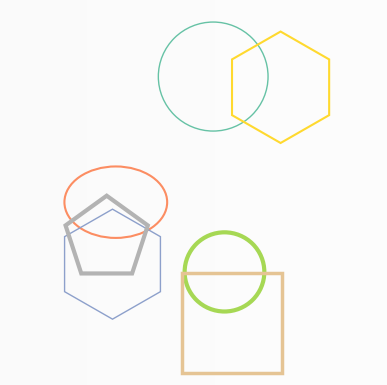[{"shape": "circle", "thickness": 1, "radius": 0.71, "center": [0.55, 0.801]}, {"shape": "oval", "thickness": 1.5, "radius": 0.66, "center": [0.299, 0.475]}, {"shape": "hexagon", "thickness": 1, "radius": 0.71, "center": [0.29, 0.314]}, {"shape": "circle", "thickness": 3, "radius": 0.51, "center": [0.579, 0.294]}, {"shape": "hexagon", "thickness": 1.5, "radius": 0.72, "center": [0.724, 0.773]}, {"shape": "square", "thickness": 2.5, "radius": 0.64, "center": [0.598, 0.161]}, {"shape": "pentagon", "thickness": 3, "radius": 0.56, "center": [0.275, 0.38]}]